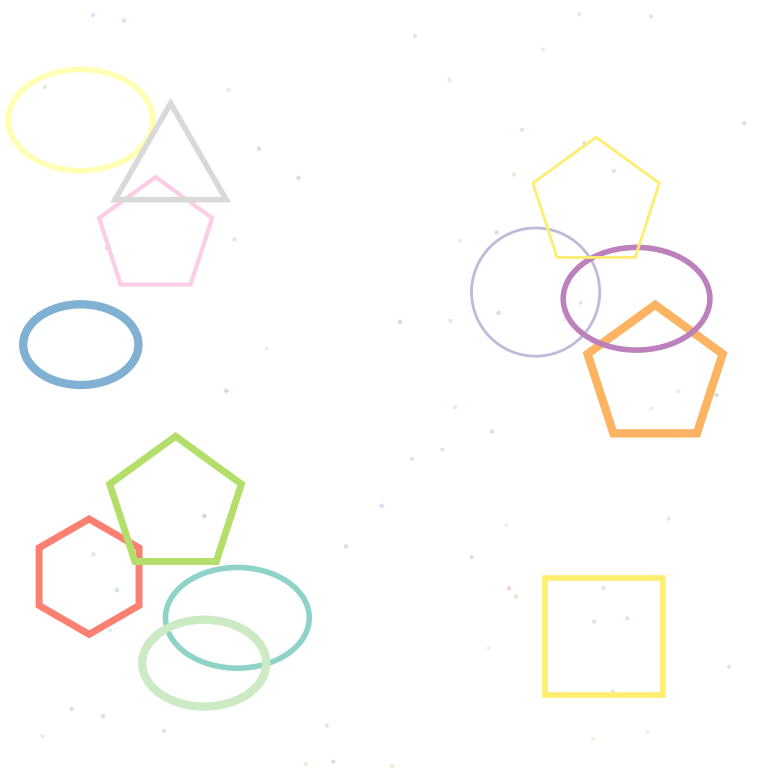[{"shape": "oval", "thickness": 2, "radius": 0.47, "center": [0.308, 0.198]}, {"shape": "oval", "thickness": 2, "radius": 0.47, "center": [0.105, 0.844]}, {"shape": "circle", "thickness": 1, "radius": 0.42, "center": [0.696, 0.621]}, {"shape": "hexagon", "thickness": 2.5, "radius": 0.37, "center": [0.116, 0.251]}, {"shape": "oval", "thickness": 3, "radius": 0.37, "center": [0.105, 0.552]}, {"shape": "pentagon", "thickness": 3, "radius": 0.46, "center": [0.851, 0.512]}, {"shape": "pentagon", "thickness": 2.5, "radius": 0.45, "center": [0.228, 0.344]}, {"shape": "pentagon", "thickness": 1.5, "radius": 0.39, "center": [0.202, 0.693]}, {"shape": "triangle", "thickness": 2, "radius": 0.42, "center": [0.222, 0.782]}, {"shape": "oval", "thickness": 2, "radius": 0.48, "center": [0.827, 0.612]}, {"shape": "oval", "thickness": 3, "radius": 0.4, "center": [0.265, 0.139]}, {"shape": "pentagon", "thickness": 1, "radius": 0.43, "center": [0.774, 0.735]}, {"shape": "square", "thickness": 2, "radius": 0.38, "center": [0.784, 0.174]}]